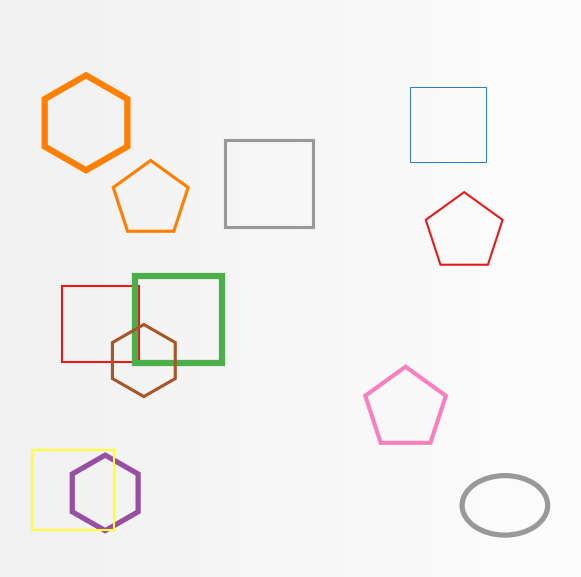[{"shape": "square", "thickness": 1, "radius": 0.33, "center": [0.172, 0.438]}, {"shape": "pentagon", "thickness": 1, "radius": 0.35, "center": [0.799, 0.597]}, {"shape": "square", "thickness": 0.5, "radius": 0.32, "center": [0.771, 0.783]}, {"shape": "square", "thickness": 3, "radius": 0.38, "center": [0.307, 0.446]}, {"shape": "hexagon", "thickness": 2.5, "radius": 0.33, "center": [0.181, 0.146]}, {"shape": "hexagon", "thickness": 3, "radius": 0.41, "center": [0.148, 0.787]}, {"shape": "pentagon", "thickness": 1.5, "radius": 0.34, "center": [0.259, 0.654]}, {"shape": "square", "thickness": 1, "radius": 0.35, "center": [0.126, 0.151]}, {"shape": "hexagon", "thickness": 1.5, "radius": 0.31, "center": [0.247, 0.375]}, {"shape": "pentagon", "thickness": 2, "radius": 0.36, "center": [0.698, 0.291]}, {"shape": "square", "thickness": 1.5, "radius": 0.38, "center": [0.463, 0.681]}, {"shape": "oval", "thickness": 2.5, "radius": 0.37, "center": [0.869, 0.124]}]